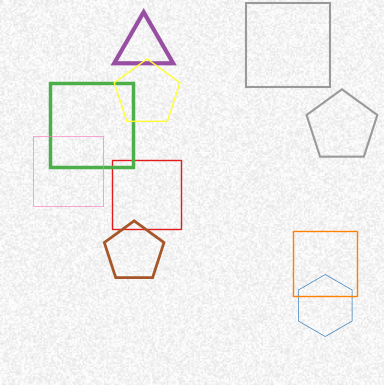[{"shape": "square", "thickness": 1, "radius": 0.45, "center": [0.38, 0.495]}, {"shape": "hexagon", "thickness": 0.5, "radius": 0.4, "center": [0.845, 0.206]}, {"shape": "square", "thickness": 2.5, "radius": 0.54, "center": [0.238, 0.675]}, {"shape": "triangle", "thickness": 3, "radius": 0.44, "center": [0.373, 0.88]}, {"shape": "square", "thickness": 1, "radius": 0.42, "center": [0.845, 0.316]}, {"shape": "pentagon", "thickness": 1, "radius": 0.45, "center": [0.382, 0.757]}, {"shape": "pentagon", "thickness": 2, "radius": 0.41, "center": [0.348, 0.345]}, {"shape": "square", "thickness": 0.5, "radius": 0.45, "center": [0.177, 0.556]}, {"shape": "pentagon", "thickness": 1.5, "radius": 0.48, "center": [0.888, 0.671]}, {"shape": "square", "thickness": 1.5, "radius": 0.54, "center": [0.749, 0.884]}]